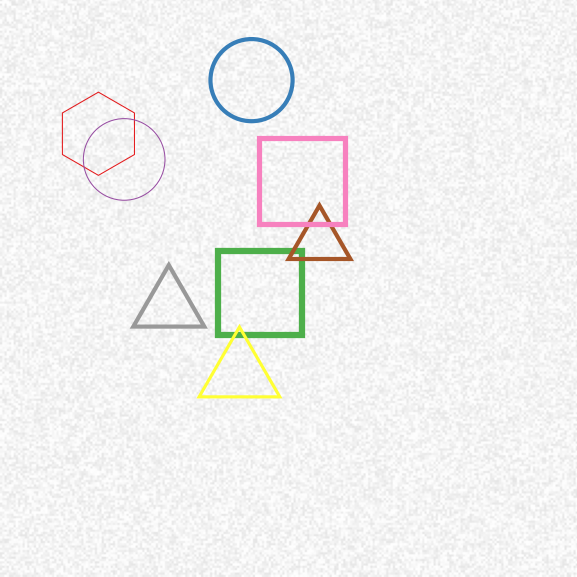[{"shape": "hexagon", "thickness": 0.5, "radius": 0.36, "center": [0.17, 0.768]}, {"shape": "circle", "thickness": 2, "radius": 0.36, "center": [0.436, 0.86]}, {"shape": "square", "thickness": 3, "radius": 0.36, "center": [0.45, 0.492]}, {"shape": "circle", "thickness": 0.5, "radius": 0.35, "center": [0.215, 0.723]}, {"shape": "triangle", "thickness": 1.5, "radius": 0.4, "center": [0.415, 0.352]}, {"shape": "triangle", "thickness": 2, "radius": 0.31, "center": [0.553, 0.582]}, {"shape": "square", "thickness": 2.5, "radius": 0.37, "center": [0.522, 0.686]}, {"shape": "triangle", "thickness": 2, "radius": 0.35, "center": [0.292, 0.469]}]